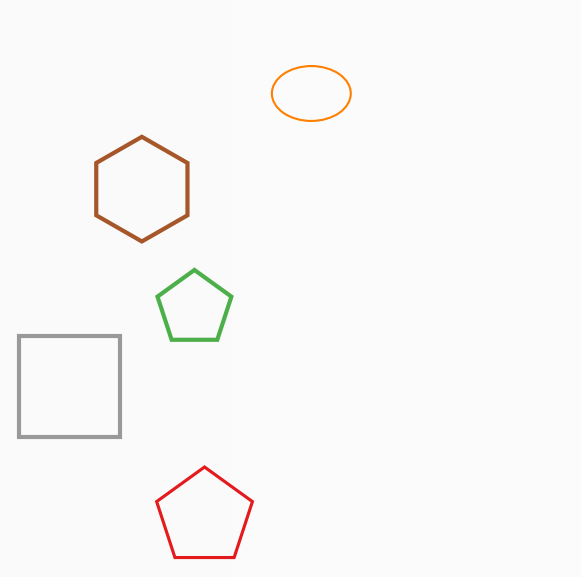[{"shape": "pentagon", "thickness": 1.5, "radius": 0.43, "center": [0.352, 0.104]}, {"shape": "pentagon", "thickness": 2, "radius": 0.33, "center": [0.335, 0.465]}, {"shape": "oval", "thickness": 1, "radius": 0.34, "center": [0.536, 0.837]}, {"shape": "hexagon", "thickness": 2, "radius": 0.45, "center": [0.244, 0.672]}, {"shape": "square", "thickness": 2, "radius": 0.43, "center": [0.119, 0.33]}]